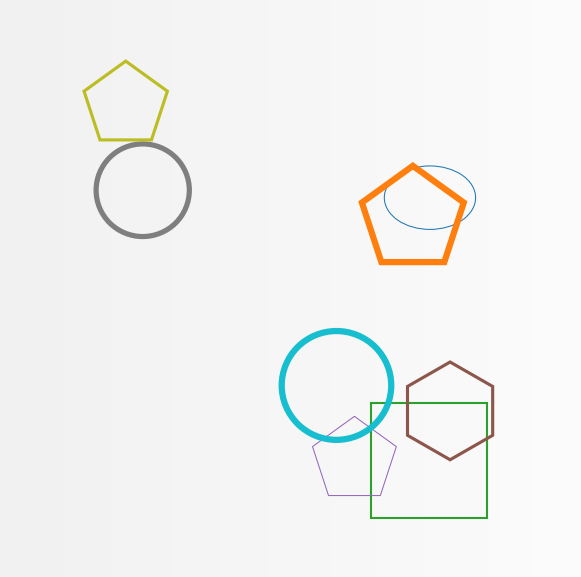[{"shape": "oval", "thickness": 0.5, "radius": 0.39, "center": [0.74, 0.657]}, {"shape": "pentagon", "thickness": 3, "radius": 0.46, "center": [0.71, 0.62]}, {"shape": "square", "thickness": 1, "radius": 0.5, "center": [0.738, 0.202]}, {"shape": "pentagon", "thickness": 0.5, "radius": 0.38, "center": [0.61, 0.202]}, {"shape": "hexagon", "thickness": 1.5, "radius": 0.42, "center": [0.774, 0.288]}, {"shape": "circle", "thickness": 2.5, "radius": 0.4, "center": [0.246, 0.67]}, {"shape": "pentagon", "thickness": 1.5, "radius": 0.38, "center": [0.216, 0.818]}, {"shape": "circle", "thickness": 3, "radius": 0.47, "center": [0.579, 0.332]}]